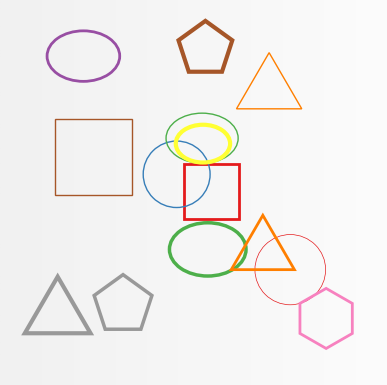[{"shape": "circle", "thickness": 0.5, "radius": 0.46, "center": [0.749, 0.3]}, {"shape": "square", "thickness": 2, "radius": 0.36, "center": [0.546, 0.503]}, {"shape": "circle", "thickness": 1, "radius": 0.43, "center": [0.456, 0.547]}, {"shape": "oval", "thickness": 1, "radius": 0.47, "center": [0.522, 0.641]}, {"shape": "oval", "thickness": 2.5, "radius": 0.49, "center": [0.536, 0.352]}, {"shape": "oval", "thickness": 2, "radius": 0.47, "center": [0.215, 0.854]}, {"shape": "triangle", "thickness": 2, "radius": 0.47, "center": [0.678, 0.347]}, {"shape": "triangle", "thickness": 1, "radius": 0.49, "center": [0.695, 0.766]}, {"shape": "oval", "thickness": 3, "radius": 0.35, "center": [0.524, 0.627]}, {"shape": "square", "thickness": 1, "radius": 0.5, "center": [0.241, 0.592]}, {"shape": "pentagon", "thickness": 3, "radius": 0.36, "center": [0.53, 0.873]}, {"shape": "hexagon", "thickness": 2, "radius": 0.39, "center": [0.842, 0.173]}, {"shape": "pentagon", "thickness": 2.5, "radius": 0.39, "center": [0.318, 0.208]}, {"shape": "triangle", "thickness": 3, "radius": 0.49, "center": [0.149, 0.183]}]